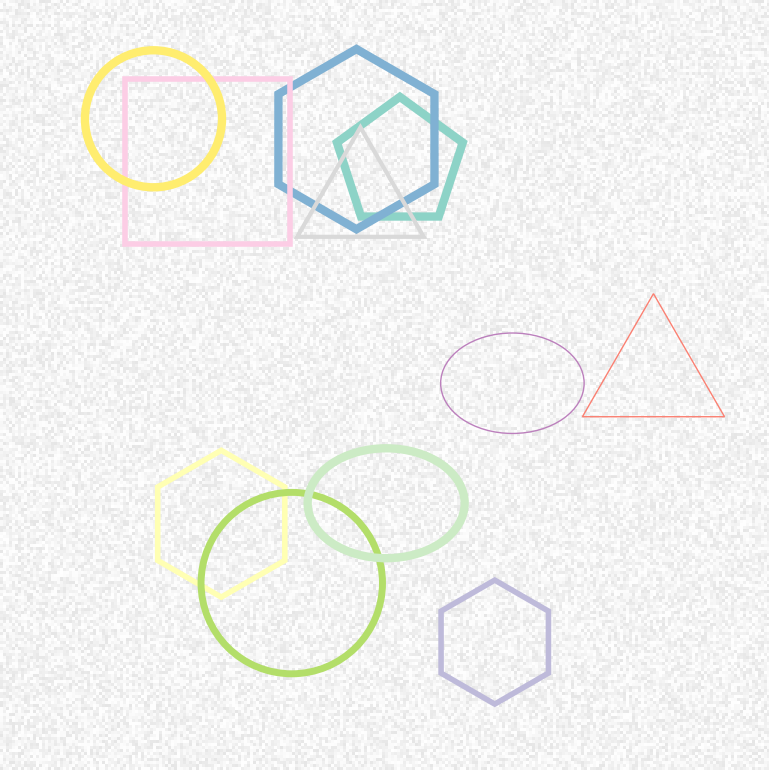[{"shape": "pentagon", "thickness": 3, "radius": 0.43, "center": [0.519, 0.788]}, {"shape": "hexagon", "thickness": 2, "radius": 0.48, "center": [0.287, 0.32]}, {"shape": "hexagon", "thickness": 2, "radius": 0.4, "center": [0.643, 0.166]}, {"shape": "triangle", "thickness": 0.5, "radius": 0.53, "center": [0.849, 0.512]}, {"shape": "hexagon", "thickness": 3, "radius": 0.59, "center": [0.463, 0.819]}, {"shape": "circle", "thickness": 2.5, "radius": 0.59, "center": [0.379, 0.243]}, {"shape": "square", "thickness": 2, "radius": 0.54, "center": [0.269, 0.79]}, {"shape": "triangle", "thickness": 1.5, "radius": 0.47, "center": [0.468, 0.74]}, {"shape": "oval", "thickness": 0.5, "radius": 0.47, "center": [0.665, 0.502]}, {"shape": "oval", "thickness": 3, "radius": 0.51, "center": [0.502, 0.346]}, {"shape": "circle", "thickness": 3, "radius": 0.44, "center": [0.199, 0.846]}]